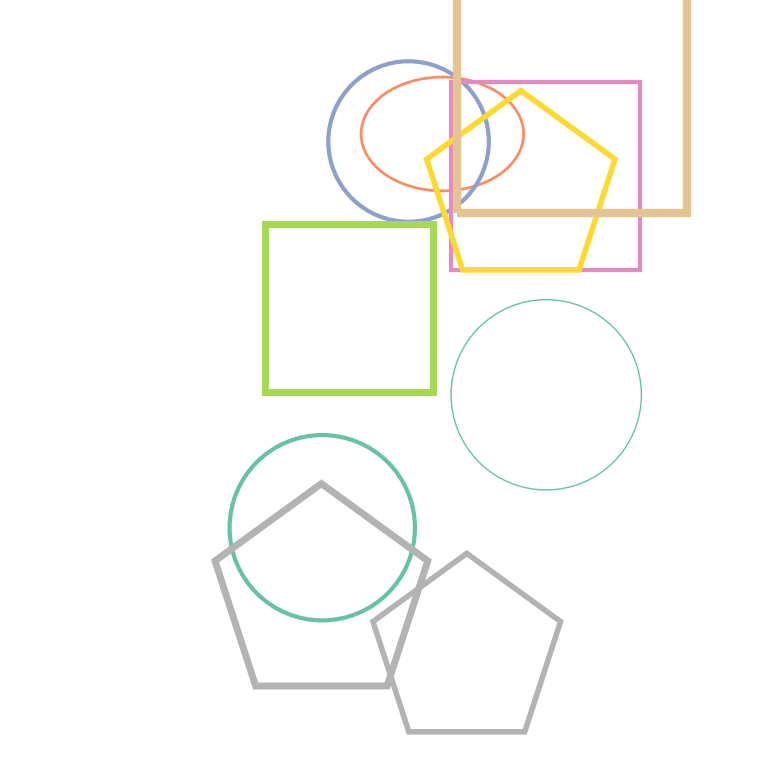[{"shape": "circle", "thickness": 1.5, "radius": 0.6, "center": [0.419, 0.315]}, {"shape": "circle", "thickness": 0.5, "radius": 0.62, "center": [0.709, 0.487]}, {"shape": "oval", "thickness": 1, "radius": 0.53, "center": [0.574, 0.826]}, {"shape": "circle", "thickness": 1.5, "radius": 0.52, "center": [0.531, 0.816]}, {"shape": "square", "thickness": 1.5, "radius": 0.61, "center": [0.709, 0.771]}, {"shape": "square", "thickness": 2.5, "radius": 0.55, "center": [0.453, 0.6]}, {"shape": "pentagon", "thickness": 2, "radius": 0.64, "center": [0.676, 0.754]}, {"shape": "square", "thickness": 3, "radius": 0.75, "center": [0.743, 0.872]}, {"shape": "pentagon", "thickness": 2.5, "radius": 0.73, "center": [0.417, 0.227]}, {"shape": "pentagon", "thickness": 2, "radius": 0.64, "center": [0.606, 0.153]}]